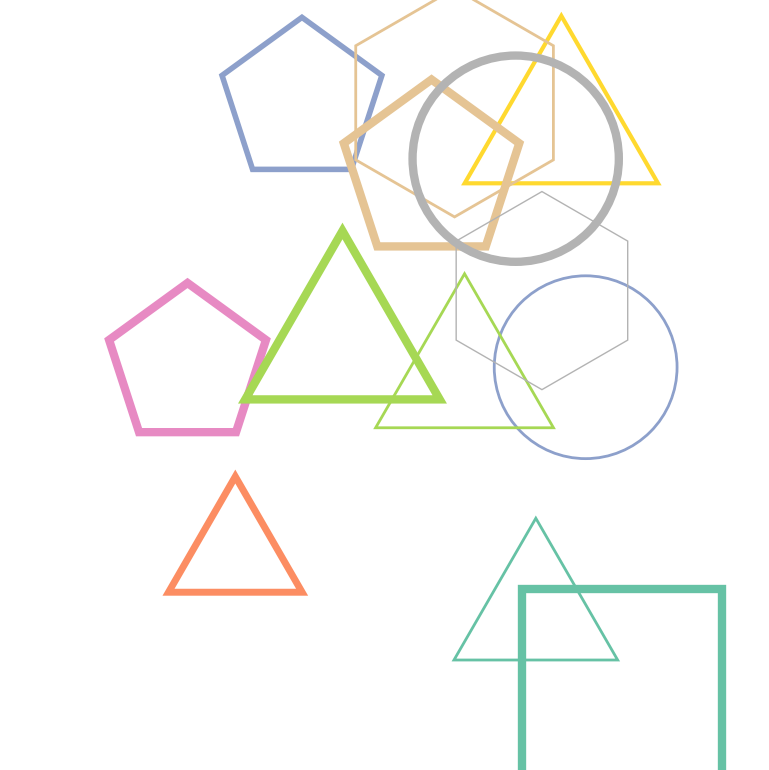[{"shape": "triangle", "thickness": 1, "radius": 0.61, "center": [0.696, 0.204]}, {"shape": "square", "thickness": 3, "radius": 0.65, "center": [0.808, 0.106]}, {"shape": "triangle", "thickness": 2.5, "radius": 0.5, "center": [0.306, 0.281]}, {"shape": "circle", "thickness": 1, "radius": 0.59, "center": [0.761, 0.523]}, {"shape": "pentagon", "thickness": 2, "radius": 0.55, "center": [0.392, 0.868]}, {"shape": "pentagon", "thickness": 3, "radius": 0.54, "center": [0.244, 0.525]}, {"shape": "triangle", "thickness": 1, "radius": 0.67, "center": [0.603, 0.511]}, {"shape": "triangle", "thickness": 3, "radius": 0.73, "center": [0.445, 0.554]}, {"shape": "triangle", "thickness": 1.5, "radius": 0.72, "center": [0.729, 0.834]}, {"shape": "pentagon", "thickness": 3, "radius": 0.6, "center": [0.56, 0.777]}, {"shape": "hexagon", "thickness": 1, "radius": 0.74, "center": [0.59, 0.866]}, {"shape": "circle", "thickness": 3, "radius": 0.67, "center": [0.67, 0.794]}, {"shape": "hexagon", "thickness": 0.5, "radius": 0.64, "center": [0.704, 0.623]}]